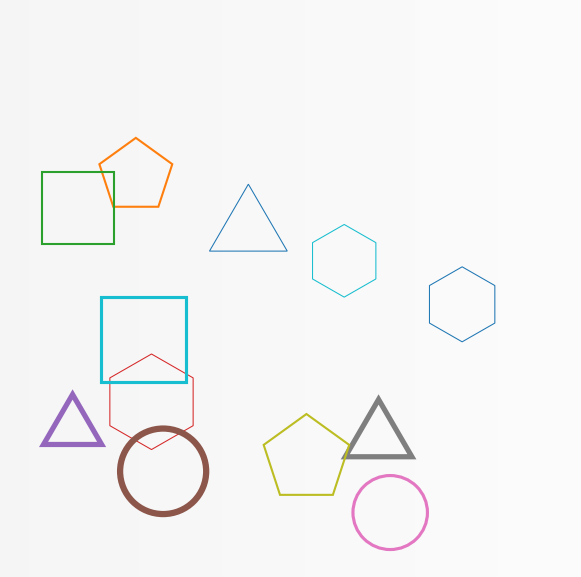[{"shape": "hexagon", "thickness": 0.5, "radius": 0.32, "center": [0.795, 0.472]}, {"shape": "triangle", "thickness": 0.5, "radius": 0.39, "center": [0.427, 0.603]}, {"shape": "pentagon", "thickness": 1, "radius": 0.33, "center": [0.234, 0.694]}, {"shape": "square", "thickness": 1, "radius": 0.31, "center": [0.134, 0.639]}, {"shape": "hexagon", "thickness": 0.5, "radius": 0.41, "center": [0.261, 0.303]}, {"shape": "triangle", "thickness": 2.5, "radius": 0.29, "center": [0.125, 0.258]}, {"shape": "circle", "thickness": 3, "radius": 0.37, "center": [0.281, 0.183]}, {"shape": "circle", "thickness": 1.5, "radius": 0.32, "center": [0.671, 0.112]}, {"shape": "triangle", "thickness": 2.5, "radius": 0.33, "center": [0.651, 0.241]}, {"shape": "pentagon", "thickness": 1, "radius": 0.39, "center": [0.527, 0.205]}, {"shape": "square", "thickness": 1.5, "radius": 0.37, "center": [0.246, 0.411]}, {"shape": "hexagon", "thickness": 0.5, "radius": 0.31, "center": [0.592, 0.548]}]